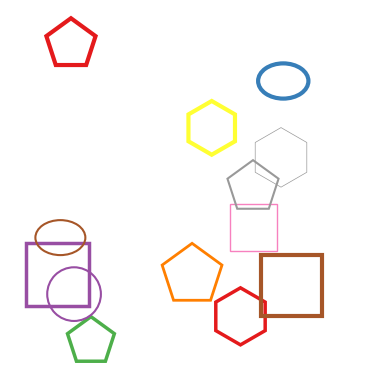[{"shape": "pentagon", "thickness": 3, "radius": 0.34, "center": [0.184, 0.885]}, {"shape": "hexagon", "thickness": 2.5, "radius": 0.37, "center": [0.625, 0.178]}, {"shape": "oval", "thickness": 3, "radius": 0.33, "center": [0.736, 0.79]}, {"shape": "pentagon", "thickness": 2.5, "radius": 0.32, "center": [0.236, 0.114]}, {"shape": "square", "thickness": 2.5, "radius": 0.41, "center": [0.148, 0.287]}, {"shape": "circle", "thickness": 1.5, "radius": 0.35, "center": [0.192, 0.236]}, {"shape": "pentagon", "thickness": 2, "radius": 0.41, "center": [0.499, 0.286]}, {"shape": "hexagon", "thickness": 3, "radius": 0.35, "center": [0.55, 0.668]}, {"shape": "square", "thickness": 3, "radius": 0.4, "center": [0.756, 0.259]}, {"shape": "oval", "thickness": 1.5, "radius": 0.32, "center": [0.157, 0.383]}, {"shape": "square", "thickness": 1, "radius": 0.3, "center": [0.658, 0.408]}, {"shape": "hexagon", "thickness": 0.5, "radius": 0.39, "center": [0.73, 0.591]}, {"shape": "pentagon", "thickness": 1.5, "radius": 0.35, "center": [0.657, 0.514]}]